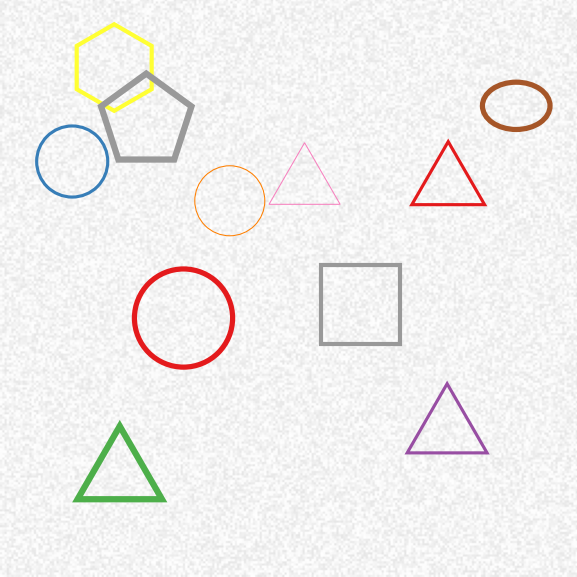[{"shape": "triangle", "thickness": 1.5, "radius": 0.36, "center": [0.776, 0.681]}, {"shape": "circle", "thickness": 2.5, "radius": 0.42, "center": [0.318, 0.448]}, {"shape": "circle", "thickness": 1.5, "radius": 0.31, "center": [0.125, 0.719]}, {"shape": "triangle", "thickness": 3, "radius": 0.42, "center": [0.207, 0.177]}, {"shape": "triangle", "thickness": 1.5, "radius": 0.4, "center": [0.774, 0.255]}, {"shape": "circle", "thickness": 0.5, "radius": 0.3, "center": [0.398, 0.651]}, {"shape": "hexagon", "thickness": 2, "radius": 0.37, "center": [0.198, 0.882]}, {"shape": "oval", "thickness": 2.5, "radius": 0.29, "center": [0.894, 0.816]}, {"shape": "triangle", "thickness": 0.5, "radius": 0.36, "center": [0.527, 0.681]}, {"shape": "square", "thickness": 2, "radius": 0.34, "center": [0.624, 0.472]}, {"shape": "pentagon", "thickness": 3, "radius": 0.41, "center": [0.253, 0.789]}]